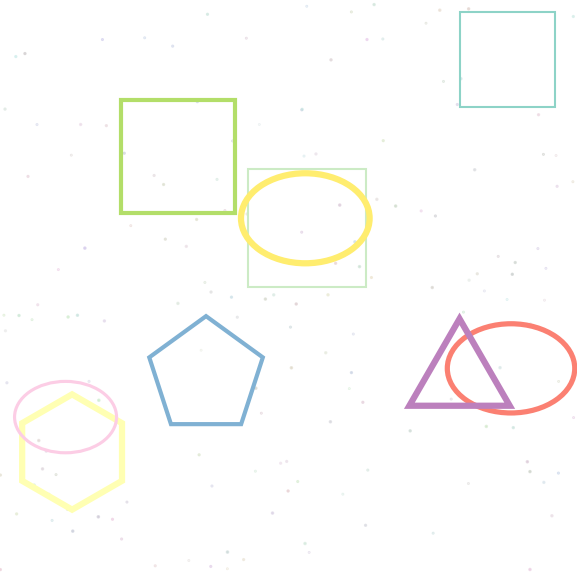[{"shape": "square", "thickness": 1, "radius": 0.41, "center": [0.879, 0.896]}, {"shape": "hexagon", "thickness": 3, "radius": 0.5, "center": [0.125, 0.216]}, {"shape": "oval", "thickness": 2.5, "radius": 0.55, "center": [0.885, 0.361]}, {"shape": "pentagon", "thickness": 2, "radius": 0.52, "center": [0.357, 0.348]}, {"shape": "square", "thickness": 2, "radius": 0.49, "center": [0.308, 0.728]}, {"shape": "oval", "thickness": 1.5, "radius": 0.44, "center": [0.114, 0.277]}, {"shape": "triangle", "thickness": 3, "radius": 0.5, "center": [0.796, 0.347]}, {"shape": "square", "thickness": 1, "radius": 0.51, "center": [0.532, 0.604]}, {"shape": "oval", "thickness": 3, "radius": 0.56, "center": [0.529, 0.621]}]